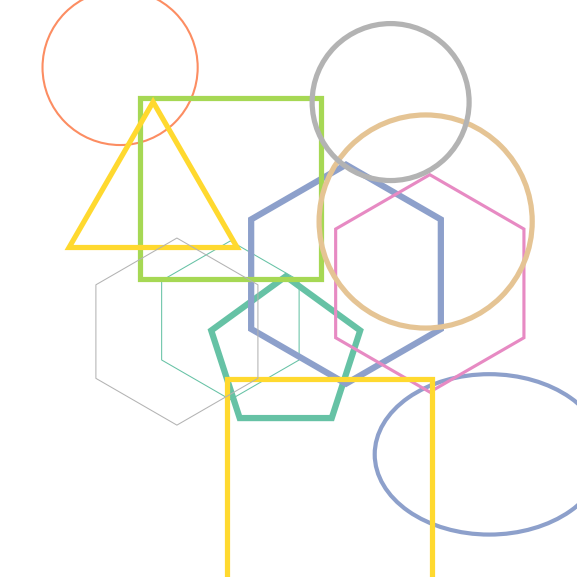[{"shape": "hexagon", "thickness": 0.5, "radius": 0.69, "center": [0.399, 0.445]}, {"shape": "pentagon", "thickness": 3, "radius": 0.68, "center": [0.495, 0.385]}, {"shape": "circle", "thickness": 1, "radius": 0.67, "center": [0.208, 0.882]}, {"shape": "oval", "thickness": 2, "radius": 0.99, "center": [0.847, 0.212]}, {"shape": "hexagon", "thickness": 3, "radius": 0.95, "center": [0.599, 0.524]}, {"shape": "hexagon", "thickness": 1.5, "radius": 0.94, "center": [0.744, 0.508]}, {"shape": "square", "thickness": 2.5, "radius": 0.78, "center": [0.399, 0.672]}, {"shape": "square", "thickness": 2.5, "radius": 0.89, "center": [0.571, 0.165]}, {"shape": "triangle", "thickness": 2.5, "radius": 0.84, "center": [0.265, 0.655]}, {"shape": "circle", "thickness": 2.5, "radius": 0.92, "center": [0.737, 0.616]}, {"shape": "hexagon", "thickness": 0.5, "radius": 0.81, "center": [0.306, 0.425]}, {"shape": "circle", "thickness": 2.5, "radius": 0.68, "center": [0.676, 0.822]}]